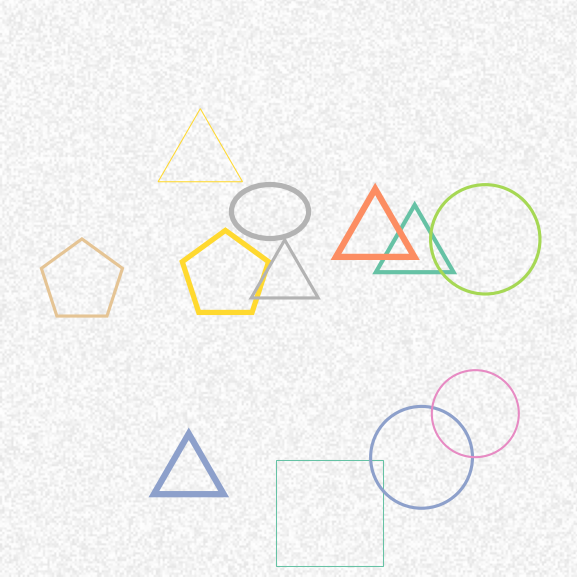[{"shape": "square", "thickness": 0.5, "radius": 0.46, "center": [0.57, 0.111]}, {"shape": "triangle", "thickness": 2, "radius": 0.39, "center": [0.718, 0.567]}, {"shape": "triangle", "thickness": 3, "radius": 0.39, "center": [0.65, 0.594]}, {"shape": "circle", "thickness": 1.5, "radius": 0.44, "center": [0.73, 0.207]}, {"shape": "triangle", "thickness": 3, "radius": 0.35, "center": [0.327, 0.178]}, {"shape": "circle", "thickness": 1, "radius": 0.38, "center": [0.823, 0.283]}, {"shape": "circle", "thickness": 1.5, "radius": 0.47, "center": [0.84, 0.585]}, {"shape": "triangle", "thickness": 0.5, "radius": 0.42, "center": [0.347, 0.727]}, {"shape": "pentagon", "thickness": 2.5, "radius": 0.39, "center": [0.39, 0.522]}, {"shape": "pentagon", "thickness": 1.5, "radius": 0.37, "center": [0.142, 0.512]}, {"shape": "oval", "thickness": 2.5, "radius": 0.33, "center": [0.468, 0.633]}, {"shape": "triangle", "thickness": 1.5, "radius": 0.33, "center": [0.493, 0.517]}]